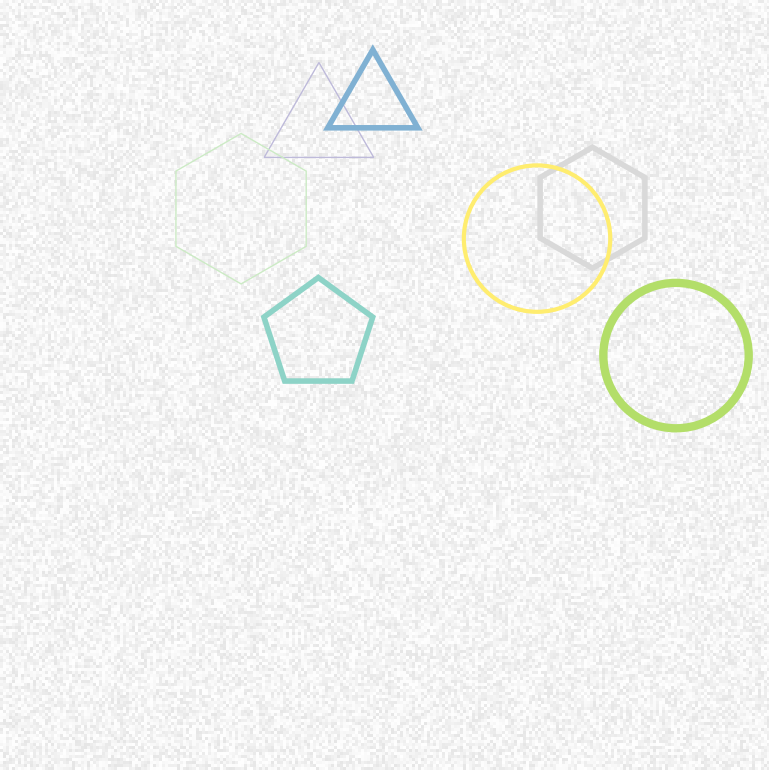[{"shape": "pentagon", "thickness": 2, "radius": 0.37, "center": [0.413, 0.565]}, {"shape": "triangle", "thickness": 0.5, "radius": 0.41, "center": [0.414, 0.837]}, {"shape": "triangle", "thickness": 2, "radius": 0.34, "center": [0.484, 0.868]}, {"shape": "circle", "thickness": 3, "radius": 0.47, "center": [0.878, 0.538]}, {"shape": "hexagon", "thickness": 2, "radius": 0.39, "center": [0.769, 0.73]}, {"shape": "hexagon", "thickness": 0.5, "radius": 0.49, "center": [0.313, 0.729]}, {"shape": "circle", "thickness": 1.5, "radius": 0.48, "center": [0.697, 0.69]}]